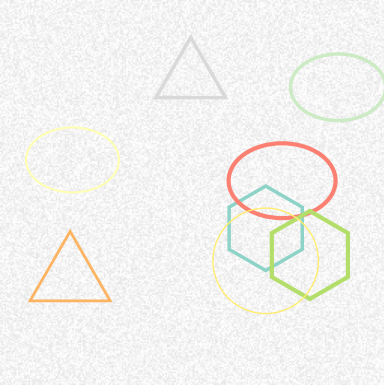[{"shape": "hexagon", "thickness": 2.5, "radius": 0.55, "center": [0.69, 0.407]}, {"shape": "oval", "thickness": 1.5, "radius": 0.6, "center": [0.188, 0.585]}, {"shape": "oval", "thickness": 3, "radius": 0.69, "center": [0.733, 0.531]}, {"shape": "triangle", "thickness": 2, "radius": 0.6, "center": [0.182, 0.279]}, {"shape": "hexagon", "thickness": 3, "radius": 0.57, "center": [0.805, 0.338]}, {"shape": "triangle", "thickness": 2.5, "radius": 0.52, "center": [0.495, 0.799]}, {"shape": "oval", "thickness": 2.5, "radius": 0.62, "center": [0.878, 0.773]}, {"shape": "circle", "thickness": 1, "radius": 0.68, "center": [0.69, 0.322]}]